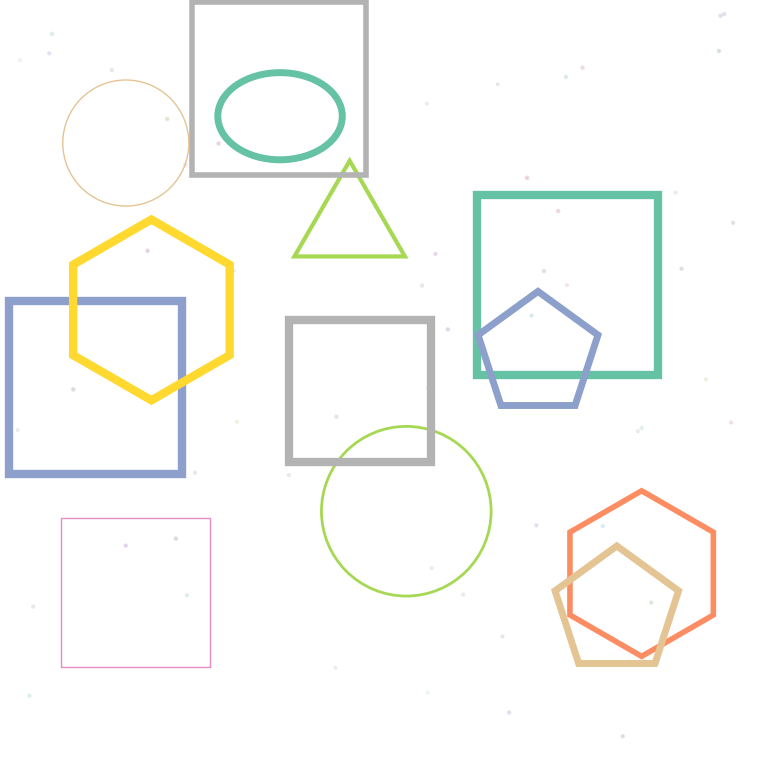[{"shape": "oval", "thickness": 2.5, "radius": 0.4, "center": [0.364, 0.849]}, {"shape": "square", "thickness": 3, "radius": 0.59, "center": [0.737, 0.63]}, {"shape": "hexagon", "thickness": 2, "radius": 0.54, "center": [0.833, 0.255]}, {"shape": "square", "thickness": 3, "radius": 0.56, "center": [0.124, 0.496]}, {"shape": "pentagon", "thickness": 2.5, "radius": 0.41, "center": [0.699, 0.54]}, {"shape": "square", "thickness": 0.5, "radius": 0.49, "center": [0.176, 0.231]}, {"shape": "triangle", "thickness": 1.5, "radius": 0.41, "center": [0.454, 0.708]}, {"shape": "circle", "thickness": 1, "radius": 0.55, "center": [0.528, 0.336]}, {"shape": "hexagon", "thickness": 3, "radius": 0.59, "center": [0.197, 0.598]}, {"shape": "circle", "thickness": 0.5, "radius": 0.41, "center": [0.163, 0.814]}, {"shape": "pentagon", "thickness": 2.5, "radius": 0.42, "center": [0.801, 0.207]}, {"shape": "square", "thickness": 3, "radius": 0.46, "center": [0.467, 0.492]}, {"shape": "square", "thickness": 2, "radius": 0.56, "center": [0.362, 0.886]}]